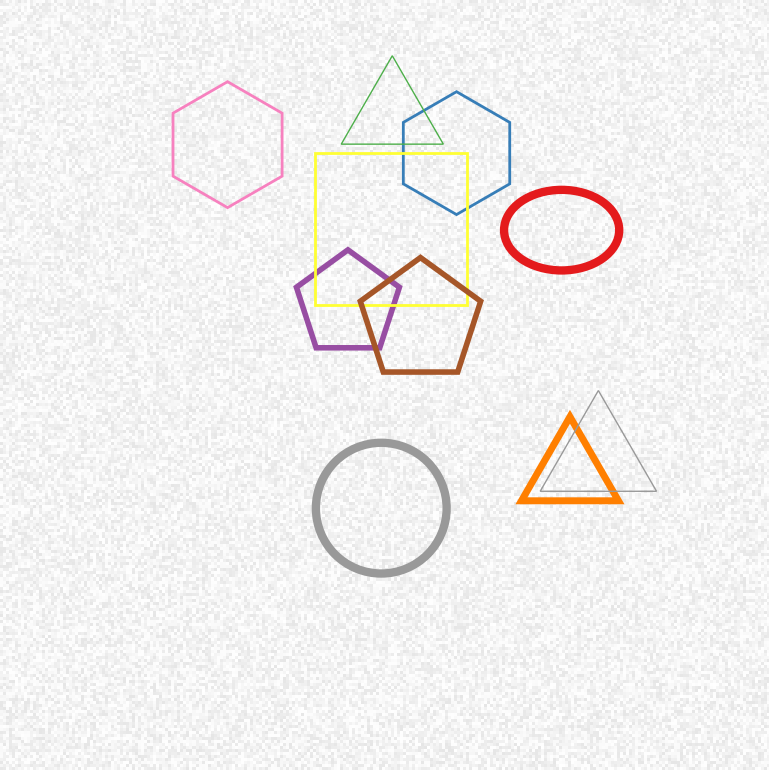[{"shape": "oval", "thickness": 3, "radius": 0.37, "center": [0.729, 0.701]}, {"shape": "hexagon", "thickness": 1, "radius": 0.4, "center": [0.593, 0.801]}, {"shape": "triangle", "thickness": 0.5, "radius": 0.38, "center": [0.509, 0.851]}, {"shape": "pentagon", "thickness": 2, "radius": 0.35, "center": [0.452, 0.605]}, {"shape": "triangle", "thickness": 2.5, "radius": 0.36, "center": [0.74, 0.386]}, {"shape": "square", "thickness": 1, "radius": 0.49, "center": [0.508, 0.703]}, {"shape": "pentagon", "thickness": 2, "radius": 0.41, "center": [0.546, 0.583]}, {"shape": "hexagon", "thickness": 1, "radius": 0.41, "center": [0.296, 0.812]}, {"shape": "circle", "thickness": 3, "radius": 0.42, "center": [0.495, 0.34]}, {"shape": "triangle", "thickness": 0.5, "radius": 0.44, "center": [0.777, 0.406]}]